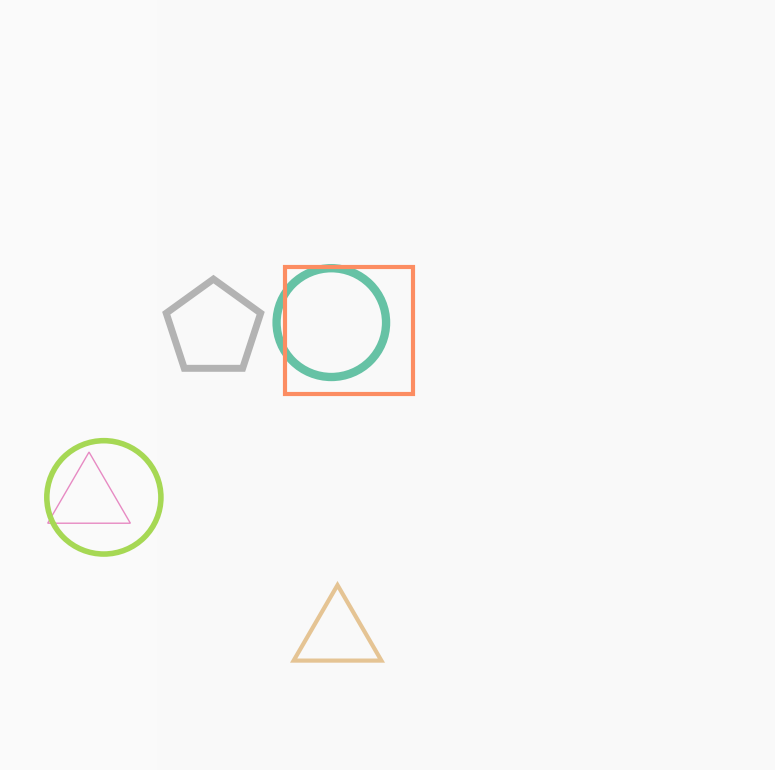[{"shape": "circle", "thickness": 3, "radius": 0.35, "center": [0.428, 0.581]}, {"shape": "square", "thickness": 1.5, "radius": 0.41, "center": [0.45, 0.571]}, {"shape": "triangle", "thickness": 0.5, "radius": 0.31, "center": [0.115, 0.351]}, {"shape": "circle", "thickness": 2, "radius": 0.37, "center": [0.134, 0.354]}, {"shape": "triangle", "thickness": 1.5, "radius": 0.33, "center": [0.435, 0.175]}, {"shape": "pentagon", "thickness": 2.5, "radius": 0.32, "center": [0.275, 0.573]}]